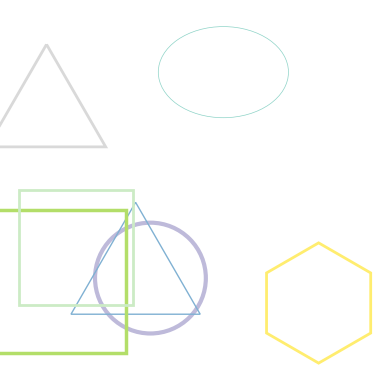[{"shape": "oval", "thickness": 0.5, "radius": 0.85, "center": [0.58, 0.813]}, {"shape": "circle", "thickness": 3, "radius": 0.72, "center": [0.391, 0.278]}, {"shape": "triangle", "thickness": 1, "radius": 0.97, "center": [0.352, 0.281]}, {"shape": "square", "thickness": 2.5, "radius": 0.93, "center": [0.142, 0.27]}, {"shape": "triangle", "thickness": 2, "radius": 0.89, "center": [0.121, 0.707]}, {"shape": "square", "thickness": 2, "radius": 0.74, "center": [0.198, 0.357]}, {"shape": "hexagon", "thickness": 2, "radius": 0.78, "center": [0.828, 0.213]}]